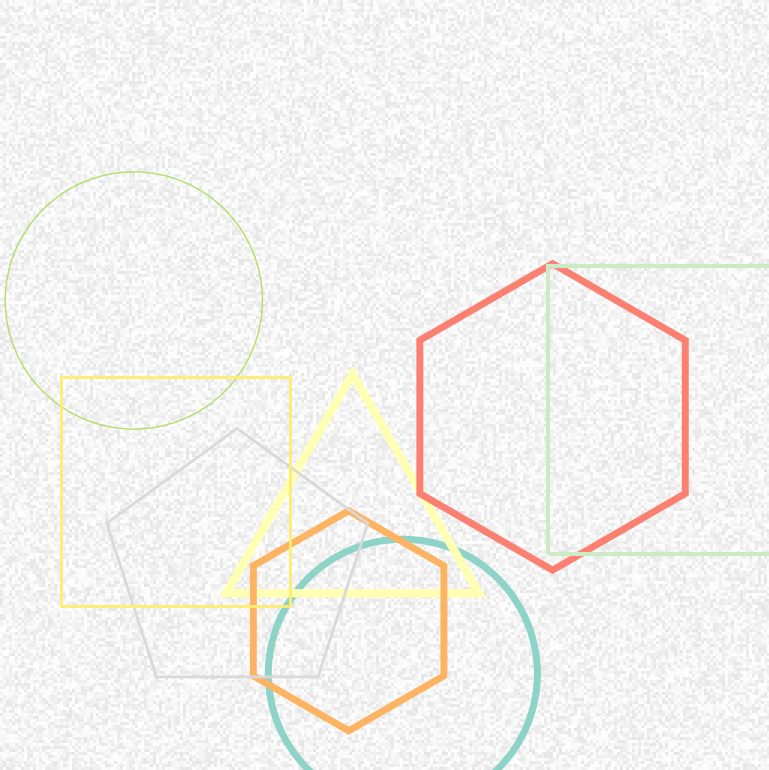[{"shape": "circle", "thickness": 2.5, "radius": 0.87, "center": [0.523, 0.125]}, {"shape": "triangle", "thickness": 3, "radius": 0.95, "center": [0.458, 0.324]}, {"shape": "hexagon", "thickness": 2.5, "radius": 1.0, "center": [0.718, 0.459]}, {"shape": "hexagon", "thickness": 2.5, "radius": 0.71, "center": [0.453, 0.194]}, {"shape": "circle", "thickness": 0.5, "radius": 0.84, "center": [0.174, 0.61]}, {"shape": "pentagon", "thickness": 1, "radius": 0.89, "center": [0.308, 0.265]}, {"shape": "square", "thickness": 1.5, "radius": 0.93, "center": [0.898, 0.467]}, {"shape": "square", "thickness": 1, "radius": 0.74, "center": [0.228, 0.361]}]